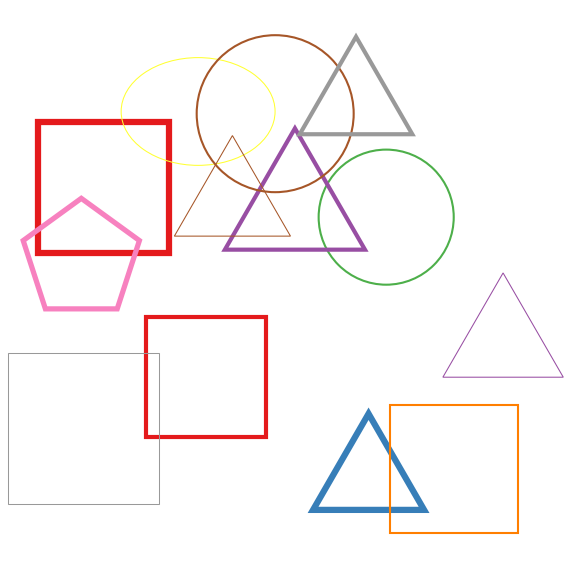[{"shape": "square", "thickness": 2, "radius": 0.52, "center": [0.357, 0.346]}, {"shape": "square", "thickness": 3, "radius": 0.57, "center": [0.179, 0.674]}, {"shape": "triangle", "thickness": 3, "radius": 0.55, "center": [0.638, 0.172]}, {"shape": "circle", "thickness": 1, "radius": 0.58, "center": [0.669, 0.623]}, {"shape": "triangle", "thickness": 2, "radius": 0.7, "center": [0.511, 0.637]}, {"shape": "triangle", "thickness": 0.5, "radius": 0.6, "center": [0.871, 0.406]}, {"shape": "square", "thickness": 1, "radius": 0.56, "center": [0.786, 0.187]}, {"shape": "oval", "thickness": 0.5, "radius": 0.67, "center": [0.343, 0.806]}, {"shape": "circle", "thickness": 1, "radius": 0.68, "center": [0.477, 0.802]}, {"shape": "triangle", "thickness": 0.5, "radius": 0.58, "center": [0.402, 0.648]}, {"shape": "pentagon", "thickness": 2.5, "radius": 0.53, "center": [0.141, 0.55]}, {"shape": "triangle", "thickness": 2, "radius": 0.56, "center": [0.616, 0.823]}, {"shape": "square", "thickness": 0.5, "radius": 0.65, "center": [0.145, 0.258]}]